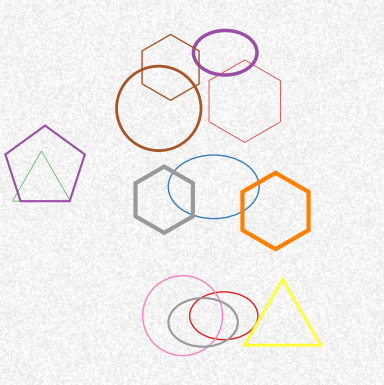[{"shape": "hexagon", "thickness": 0.5, "radius": 0.54, "center": [0.636, 0.737]}, {"shape": "oval", "thickness": 1, "radius": 0.44, "center": [0.581, 0.18]}, {"shape": "oval", "thickness": 1, "radius": 0.59, "center": [0.555, 0.515]}, {"shape": "triangle", "thickness": 0.5, "radius": 0.43, "center": [0.108, 0.521]}, {"shape": "oval", "thickness": 2.5, "radius": 0.41, "center": [0.585, 0.863]}, {"shape": "pentagon", "thickness": 1.5, "radius": 0.54, "center": [0.117, 0.565]}, {"shape": "hexagon", "thickness": 3, "radius": 0.5, "center": [0.716, 0.452]}, {"shape": "triangle", "thickness": 2, "radius": 0.57, "center": [0.734, 0.161]}, {"shape": "hexagon", "thickness": 1, "radius": 0.43, "center": [0.443, 0.825]}, {"shape": "circle", "thickness": 2, "radius": 0.55, "center": [0.412, 0.718]}, {"shape": "circle", "thickness": 1, "radius": 0.52, "center": [0.474, 0.18]}, {"shape": "hexagon", "thickness": 3, "radius": 0.43, "center": [0.426, 0.481]}, {"shape": "oval", "thickness": 1.5, "radius": 0.45, "center": [0.528, 0.163]}]